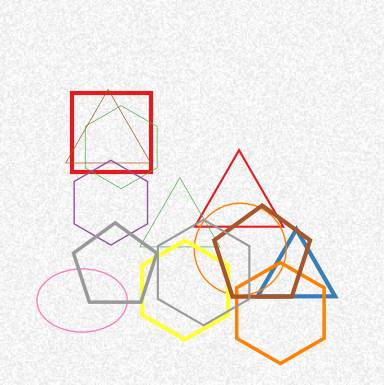[{"shape": "triangle", "thickness": 1.5, "radius": 0.66, "center": [0.621, 0.477]}, {"shape": "square", "thickness": 3, "radius": 0.51, "center": [0.291, 0.656]}, {"shape": "triangle", "thickness": 3, "radius": 0.58, "center": [0.77, 0.288]}, {"shape": "hexagon", "thickness": 0.5, "radius": 0.54, "center": [0.315, 0.618]}, {"shape": "triangle", "thickness": 0.5, "radius": 0.6, "center": [0.467, 0.419]}, {"shape": "hexagon", "thickness": 1, "radius": 0.55, "center": [0.288, 0.474]}, {"shape": "circle", "thickness": 1, "radius": 0.6, "center": [0.624, 0.353]}, {"shape": "hexagon", "thickness": 2.5, "radius": 0.66, "center": [0.728, 0.187]}, {"shape": "hexagon", "thickness": 3, "radius": 0.64, "center": [0.481, 0.247]}, {"shape": "pentagon", "thickness": 3, "radius": 0.65, "center": [0.681, 0.335]}, {"shape": "triangle", "thickness": 0.5, "radius": 0.64, "center": [0.281, 0.64]}, {"shape": "oval", "thickness": 1, "radius": 0.59, "center": [0.213, 0.22]}, {"shape": "pentagon", "thickness": 2.5, "radius": 0.57, "center": [0.299, 0.307]}, {"shape": "hexagon", "thickness": 1.5, "radius": 0.69, "center": [0.529, 0.292]}]